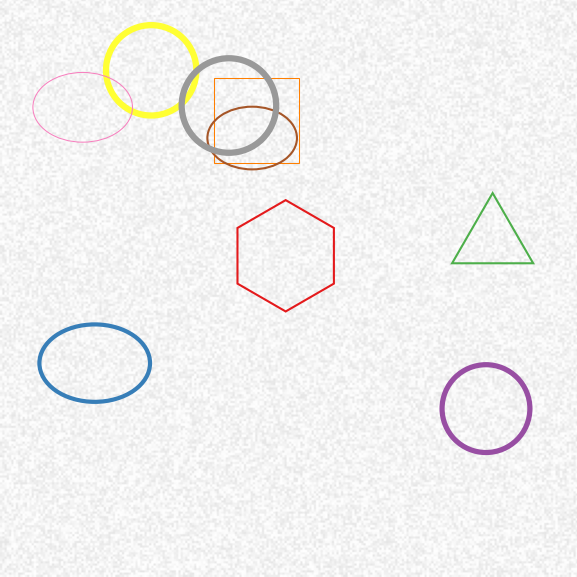[{"shape": "hexagon", "thickness": 1, "radius": 0.48, "center": [0.495, 0.556]}, {"shape": "oval", "thickness": 2, "radius": 0.48, "center": [0.164, 0.37]}, {"shape": "triangle", "thickness": 1, "radius": 0.41, "center": [0.853, 0.584]}, {"shape": "circle", "thickness": 2.5, "radius": 0.38, "center": [0.842, 0.292]}, {"shape": "square", "thickness": 0.5, "radius": 0.37, "center": [0.444, 0.79]}, {"shape": "circle", "thickness": 3, "radius": 0.39, "center": [0.262, 0.877]}, {"shape": "oval", "thickness": 1, "radius": 0.39, "center": [0.437, 0.76]}, {"shape": "oval", "thickness": 0.5, "radius": 0.43, "center": [0.143, 0.813]}, {"shape": "circle", "thickness": 3, "radius": 0.41, "center": [0.396, 0.816]}]